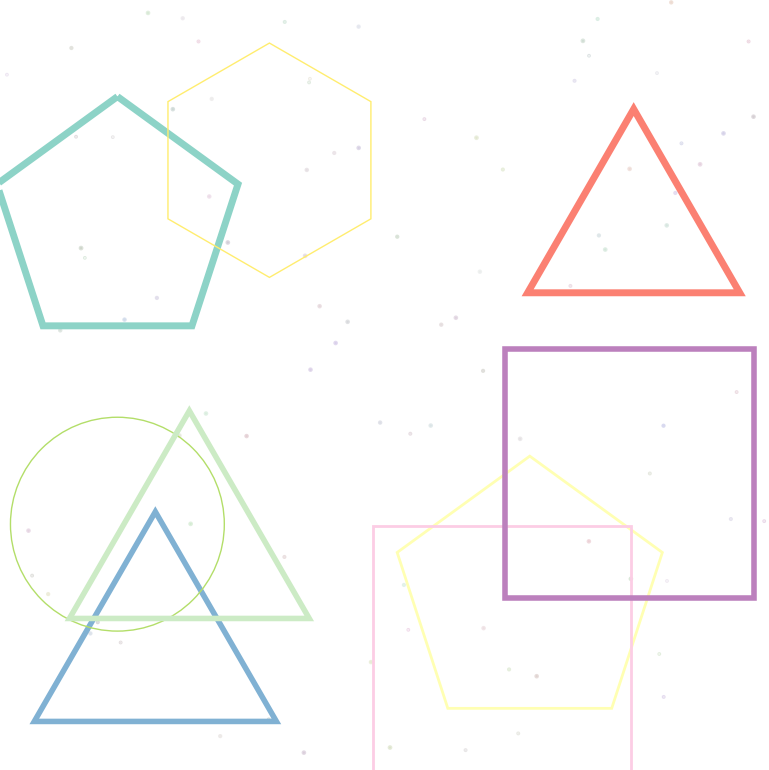[{"shape": "pentagon", "thickness": 2.5, "radius": 0.82, "center": [0.153, 0.71]}, {"shape": "pentagon", "thickness": 1, "radius": 0.91, "center": [0.688, 0.227]}, {"shape": "triangle", "thickness": 2.5, "radius": 0.8, "center": [0.823, 0.699]}, {"shape": "triangle", "thickness": 2, "radius": 0.91, "center": [0.202, 0.154]}, {"shape": "circle", "thickness": 0.5, "radius": 0.69, "center": [0.152, 0.319]}, {"shape": "square", "thickness": 1, "radius": 0.84, "center": [0.652, 0.149]}, {"shape": "square", "thickness": 2, "radius": 0.81, "center": [0.817, 0.385]}, {"shape": "triangle", "thickness": 2, "radius": 0.9, "center": [0.246, 0.287]}, {"shape": "hexagon", "thickness": 0.5, "radius": 0.76, "center": [0.35, 0.792]}]